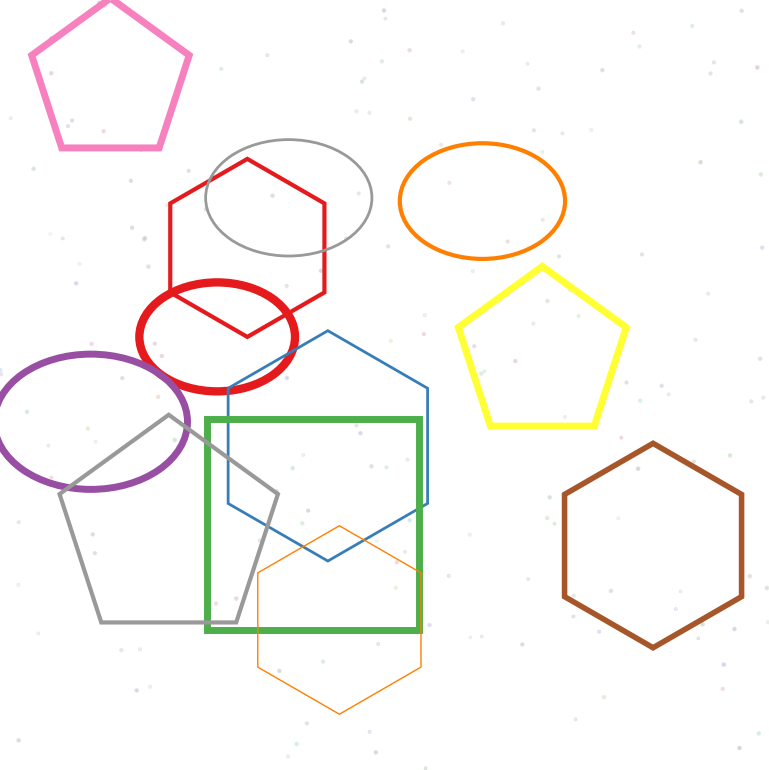[{"shape": "oval", "thickness": 3, "radius": 0.51, "center": [0.282, 0.562]}, {"shape": "hexagon", "thickness": 1.5, "radius": 0.58, "center": [0.321, 0.678]}, {"shape": "hexagon", "thickness": 1, "radius": 0.75, "center": [0.426, 0.421]}, {"shape": "square", "thickness": 2.5, "radius": 0.69, "center": [0.406, 0.319]}, {"shape": "oval", "thickness": 2.5, "radius": 0.63, "center": [0.118, 0.452]}, {"shape": "hexagon", "thickness": 0.5, "radius": 0.61, "center": [0.441, 0.195]}, {"shape": "oval", "thickness": 1.5, "radius": 0.54, "center": [0.627, 0.739]}, {"shape": "pentagon", "thickness": 2.5, "radius": 0.57, "center": [0.704, 0.539]}, {"shape": "hexagon", "thickness": 2, "radius": 0.66, "center": [0.848, 0.292]}, {"shape": "pentagon", "thickness": 2.5, "radius": 0.54, "center": [0.143, 0.895]}, {"shape": "oval", "thickness": 1, "radius": 0.54, "center": [0.375, 0.743]}, {"shape": "pentagon", "thickness": 1.5, "radius": 0.75, "center": [0.219, 0.312]}]